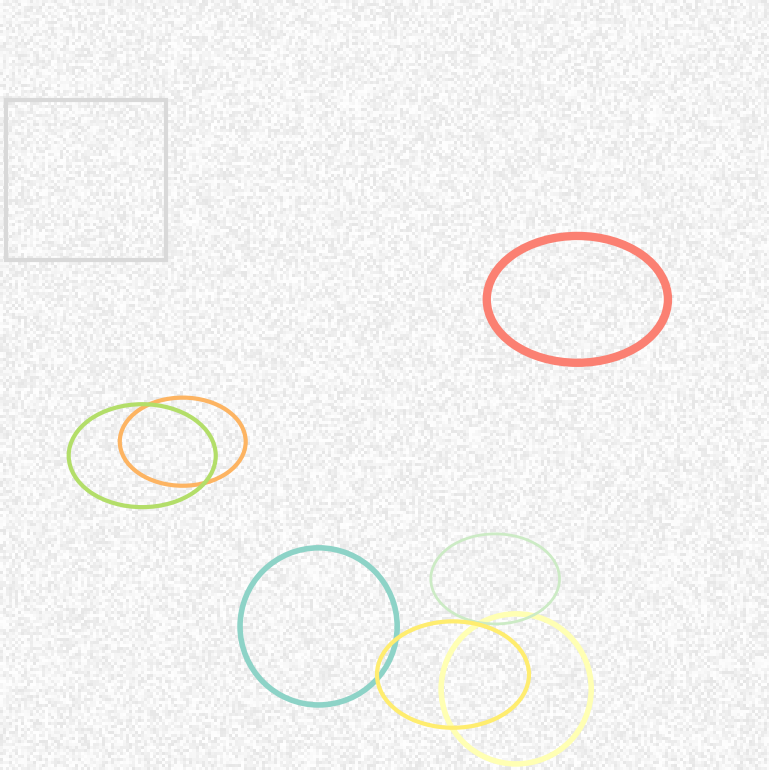[{"shape": "circle", "thickness": 2, "radius": 0.51, "center": [0.414, 0.187]}, {"shape": "circle", "thickness": 2, "radius": 0.49, "center": [0.67, 0.105]}, {"shape": "oval", "thickness": 3, "radius": 0.59, "center": [0.75, 0.611]}, {"shape": "oval", "thickness": 1.5, "radius": 0.41, "center": [0.237, 0.426]}, {"shape": "oval", "thickness": 1.5, "radius": 0.48, "center": [0.185, 0.408]}, {"shape": "square", "thickness": 1.5, "radius": 0.52, "center": [0.111, 0.766]}, {"shape": "oval", "thickness": 1, "radius": 0.42, "center": [0.643, 0.248]}, {"shape": "oval", "thickness": 1.5, "radius": 0.49, "center": [0.588, 0.124]}]